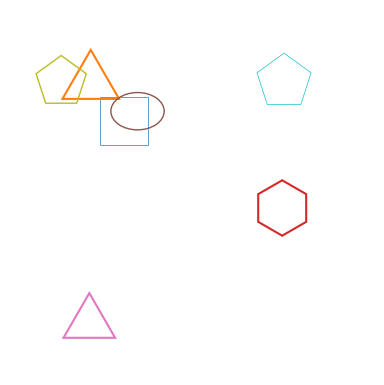[{"shape": "square", "thickness": 0.5, "radius": 0.31, "center": [0.323, 0.686]}, {"shape": "triangle", "thickness": 1.5, "radius": 0.42, "center": [0.236, 0.786]}, {"shape": "hexagon", "thickness": 1.5, "radius": 0.36, "center": [0.733, 0.46]}, {"shape": "oval", "thickness": 1, "radius": 0.35, "center": [0.357, 0.711]}, {"shape": "triangle", "thickness": 1.5, "radius": 0.39, "center": [0.232, 0.161]}, {"shape": "pentagon", "thickness": 1, "radius": 0.34, "center": [0.159, 0.787]}, {"shape": "pentagon", "thickness": 0.5, "radius": 0.37, "center": [0.738, 0.788]}]